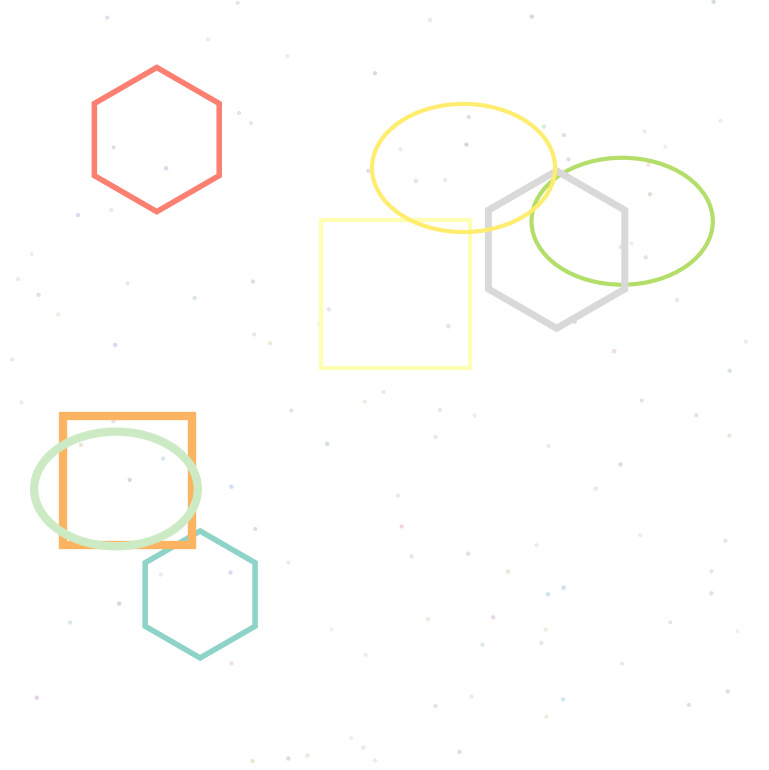[{"shape": "hexagon", "thickness": 2, "radius": 0.41, "center": [0.26, 0.228]}, {"shape": "square", "thickness": 1.5, "radius": 0.48, "center": [0.514, 0.618]}, {"shape": "hexagon", "thickness": 2, "radius": 0.47, "center": [0.204, 0.819]}, {"shape": "square", "thickness": 3, "radius": 0.42, "center": [0.165, 0.376]}, {"shape": "oval", "thickness": 1.5, "radius": 0.59, "center": [0.808, 0.713]}, {"shape": "hexagon", "thickness": 2.5, "radius": 0.51, "center": [0.723, 0.676]}, {"shape": "oval", "thickness": 3, "radius": 0.53, "center": [0.151, 0.365]}, {"shape": "oval", "thickness": 1.5, "radius": 0.59, "center": [0.602, 0.782]}]